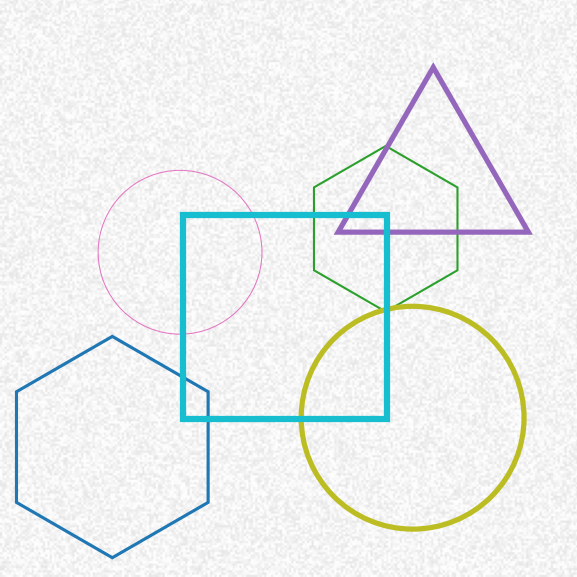[{"shape": "hexagon", "thickness": 1.5, "radius": 0.96, "center": [0.194, 0.225]}, {"shape": "hexagon", "thickness": 1, "radius": 0.72, "center": [0.668, 0.603]}, {"shape": "triangle", "thickness": 2.5, "radius": 0.95, "center": [0.75, 0.692]}, {"shape": "circle", "thickness": 0.5, "radius": 0.71, "center": [0.312, 0.562]}, {"shape": "circle", "thickness": 2.5, "radius": 0.96, "center": [0.714, 0.276]}, {"shape": "square", "thickness": 3, "radius": 0.88, "center": [0.493, 0.45]}]